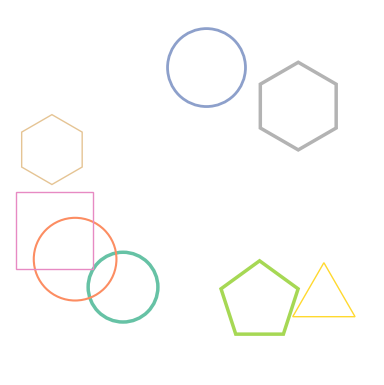[{"shape": "circle", "thickness": 2.5, "radius": 0.45, "center": [0.32, 0.254]}, {"shape": "circle", "thickness": 1.5, "radius": 0.54, "center": [0.195, 0.327]}, {"shape": "circle", "thickness": 2, "radius": 0.51, "center": [0.536, 0.824]}, {"shape": "square", "thickness": 1, "radius": 0.5, "center": [0.142, 0.402]}, {"shape": "pentagon", "thickness": 2.5, "radius": 0.53, "center": [0.674, 0.217]}, {"shape": "triangle", "thickness": 1, "radius": 0.47, "center": [0.841, 0.224]}, {"shape": "hexagon", "thickness": 1, "radius": 0.45, "center": [0.135, 0.612]}, {"shape": "hexagon", "thickness": 2.5, "radius": 0.57, "center": [0.775, 0.724]}]